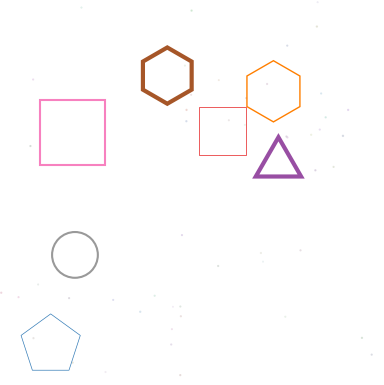[{"shape": "square", "thickness": 0.5, "radius": 0.31, "center": [0.577, 0.659]}, {"shape": "pentagon", "thickness": 0.5, "radius": 0.4, "center": [0.132, 0.104]}, {"shape": "triangle", "thickness": 3, "radius": 0.34, "center": [0.723, 0.576]}, {"shape": "hexagon", "thickness": 1, "radius": 0.4, "center": [0.71, 0.763]}, {"shape": "hexagon", "thickness": 3, "radius": 0.37, "center": [0.435, 0.804]}, {"shape": "square", "thickness": 1.5, "radius": 0.42, "center": [0.189, 0.656]}, {"shape": "circle", "thickness": 1.5, "radius": 0.3, "center": [0.195, 0.338]}]